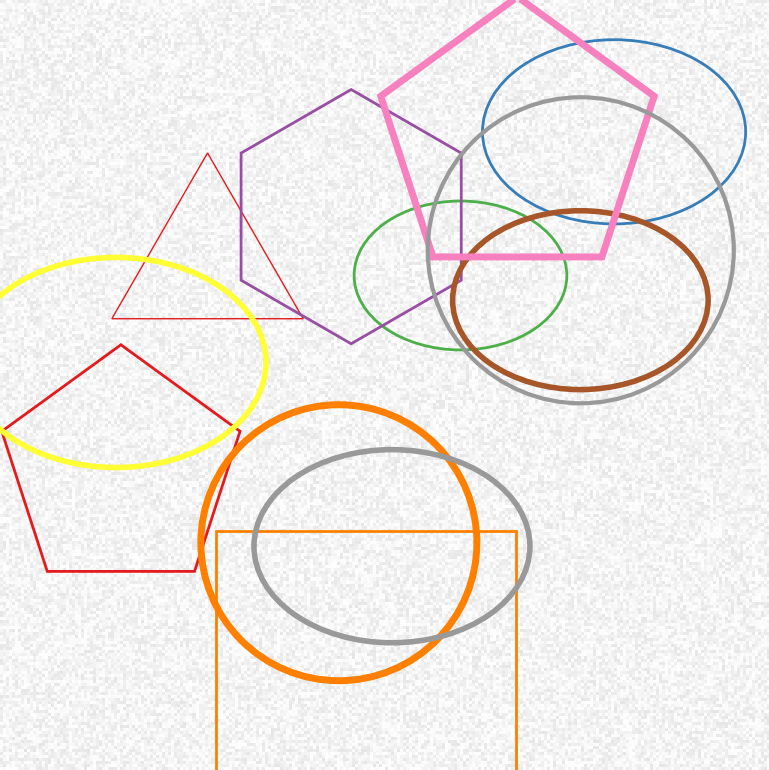[{"shape": "triangle", "thickness": 0.5, "radius": 0.72, "center": [0.27, 0.658]}, {"shape": "pentagon", "thickness": 1, "radius": 0.81, "center": [0.157, 0.39]}, {"shape": "oval", "thickness": 1, "radius": 0.85, "center": [0.797, 0.829]}, {"shape": "oval", "thickness": 1, "radius": 0.69, "center": [0.598, 0.642]}, {"shape": "hexagon", "thickness": 1, "radius": 0.83, "center": [0.456, 0.719]}, {"shape": "circle", "thickness": 2.5, "radius": 0.9, "center": [0.44, 0.295]}, {"shape": "square", "thickness": 1, "radius": 0.97, "center": [0.475, 0.115]}, {"shape": "oval", "thickness": 2, "radius": 0.97, "center": [0.151, 0.529]}, {"shape": "oval", "thickness": 2, "radius": 0.83, "center": [0.754, 0.61]}, {"shape": "pentagon", "thickness": 2.5, "radius": 0.93, "center": [0.672, 0.817]}, {"shape": "oval", "thickness": 2, "radius": 0.9, "center": [0.509, 0.291]}, {"shape": "circle", "thickness": 1.5, "radius": 0.99, "center": [0.754, 0.675]}]